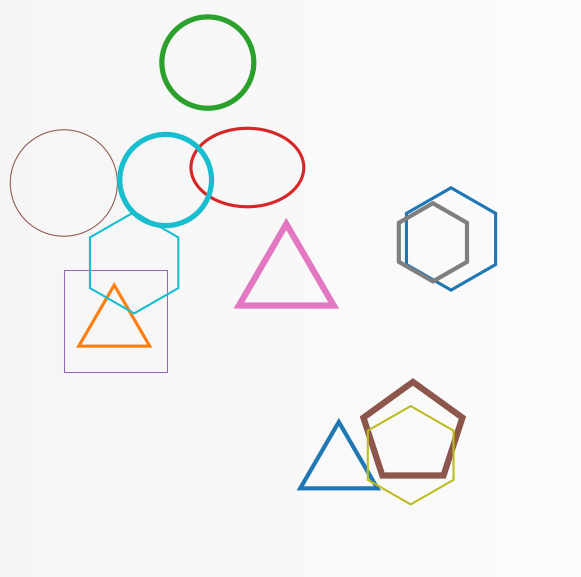[{"shape": "hexagon", "thickness": 1.5, "radius": 0.44, "center": [0.776, 0.585]}, {"shape": "triangle", "thickness": 2, "radius": 0.38, "center": [0.583, 0.192]}, {"shape": "triangle", "thickness": 1.5, "radius": 0.35, "center": [0.197, 0.435]}, {"shape": "circle", "thickness": 2.5, "radius": 0.4, "center": [0.358, 0.891]}, {"shape": "oval", "thickness": 1.5, "radius": 0.49, "center": [0.426, 0.709]}, {"shape": "square", "thickness": 0.5, "radius": 0.44, "center": [0.198, 0.443]}, {"shape": "circle", "thickness": 0.5, "radius": 0.46, "center": [0.11, 0.682]}, {"shape": "pentagon", "thickness": 3, "radius": 0.45, "center": [0.71, 0.248]}, {"shape": "triangle", "thickness": 3, "radius": 0.47, "center": [0.493, 0.517]}, {"shape": "hexagon", "thickness": 2, "radius": 0.34, "center": [0.745, 0.58]}, {"shape": "hexagon", "thickness": 1, "radius": 0.43, "center": [0.707, 0.211]}, {"shape": "hexagon", "thickness": 1, "radius": 0.44, "center": [0.231, 0.544]}, {"shape": "circle", "thickness": 2.5, "radius": 0.39, "center": [0.285, 0.687]}]